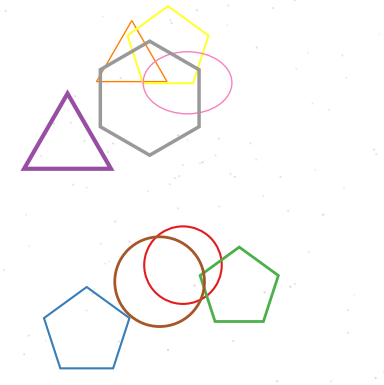[{"shape": "circle", "thickness": 1.5, "radius": 0.5, "center": [0.475, 0.311]}, {"shape": "pentagon", "thickness": 1.5, "radius": 0.58, "center": [0.225, 0.138]}, {"shape": "pentagon", "thickness": 2, "radius": 0.53, "center": [0.621, 0.251]}, {"shape": "triangle", "thickness": 3, "radius": 0.65, "center": [0.175, 0.627]}, {"shape": "triangle", "thickness": 1, "radius": 0.53, "center": [0.342, 0.841]}, {"shape": "pentagon", "thickness": 1.5, "radius": 0.55, "center": [0.436, 0.873]}, {"shape": "circle", "thickness": 2, "radius": 0.58, "center": [0.415, 0.268]}, {"shape": "oval", "thickness": 1, "radius": 0.58, "center": [0.487, 0.785]}, {"shape": "hexagon", "thickness": 2.5, "radius": 0.74, "center": [0.389, 0.745]}]